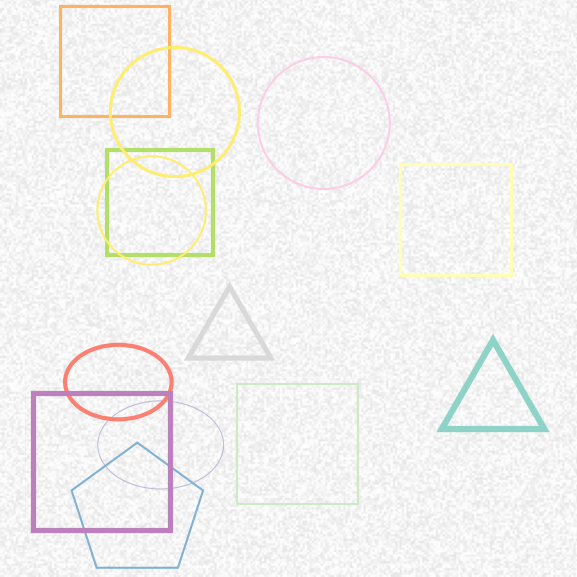[{"shape": "triangle", "thickness": 3, "radius": 0.51, "center": [0.854, 0.308]}, {"shape": "square", "thickness": 1.5, "radius": 0.48, "center": [0.789, 0.619]}, {"shape": "oval", "thickness": 0.5, "radius": 0.54, "center": [0.278, 0.229]}, {"shape": "oval", "thickness": 2, "radius": 0.46, "center": [0.205, 0.338]}, {"shape": "pentagon", "thickness": 1, "radius": 0.6, "center": [0.238, 0.113]}, {"shape": "square", "thickness": 1.5, "radius": 0.47, "center": [0.198, 0.894]}, {"shape": "square", "thickness": 2, "radius": 0.46, "center": [0.277, 0.648]}, {"shape": "circle", "thickness": 1, "radius": 0.57, "center": [0.561, 0.786]}, {"shape": "triangle", "thickness": 2.5, "radius": 0.41, "center": [0.397, 0.42]}, {"shape": "square", "thickness": 2.5, "radius": 0.59, "center": [0.176, 0.2]}, {"shape": "square", "thickness": 1, "radius": 0.52, "center": [0.515, 0.23]}, {"shape": "circle", "thickness": 1, "radius": 0.47, "center": [0.263, 0.635]}, {"shape": "circle", "thickness": 1.5, "radius": 0.56, "center": [0.303, 0.805]}]